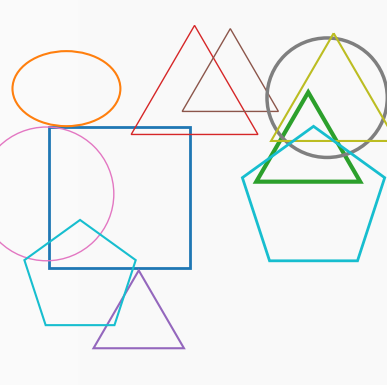[{"shape": "square", "thickness": 2, "radius": 0.91, "center": [0.307, 0.487]}, {"shape": "oval", "thickness": 1.5, "radius": 0.7, "center": [0.171, 0.77]}, {"shape": "triangle", "thickness": 3, "radius": 0.77, "center": [0.795, 0.606]}, {"shape": "triangle", "thickness": 1, "radius": 0.94, "center": [0.502, 0.745]}, {"shape": "triangle", "thickness": 1.5, "radius": 0.67, "center": [0.358, 0.163]}, {"shape": "triangle", "thickness": 1, "radius": 0.72, "center": [0.594, 0.782]}, {"shape": "circle", "thickness": 1, "radius": 0.87, "center": [0.12, 0.496]}, {"shape": "circle", "thickness": 2.5, "radius": 0.78, "center": [0.844, 0.746]}, {"shape": "triangle", "thickness": 1.5, "radius": 0.93, "center": [0.861, 0.727]}, {"shape": "pentagon", "thickness": 1.5, "radius": 0.76, "center": [0.207, 0.278]}, {"shape": "pentagon", "thickness": 2, "radius": 0.97, "center": [0.809, 0.479]}]